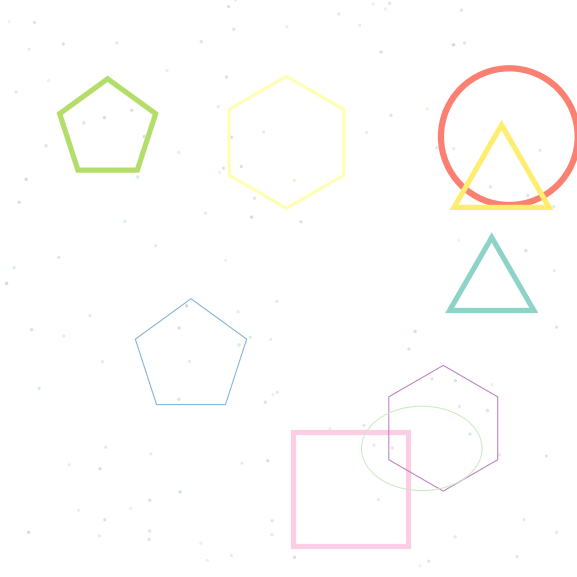[{"shape": "triangle", "thickness": 2.5, "radius": 0.42, "center": [0.851, 0.504]}, {"shape": "hexagon", "thickness": 1.5, "radius": 0.57, "center": [0.496, 0.753]}, {"shape": "circle", "thickness": 3, "radius": 0.59, "center": [0.882, 0.762]}, {"shape": "pentagon", "thickness": 0.5, "radius": 0.51, "center": [0.331, 0.38]}, {"shape": "pentagon", "thickness": 2.5, "radius": 0.44, "center": [0.186, 0.775]}, {"shape": "square", "thickness": 2.5, "radius": 0.49, "center": [0.607, 0.152]}, {"shape": "hexagon", "thickness": 0.5, "radius": 0.54, "center": [0.768, 0.258]}, {"shape": "oval", "thickness": 0.5, "radius": 0.52, "center": [0.73, 0.223]}, {"shape": "triangle", "thickness": 2.5, "radius": 0.48, "center": [0.869, 0.688]}]